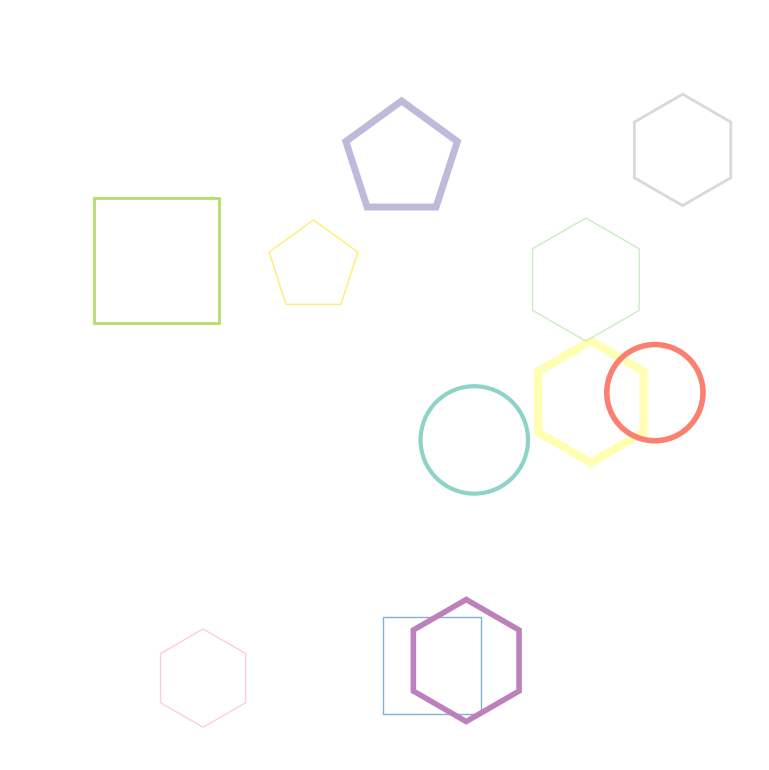[{"shape": "circle", "thickness": 1.5, "radius": 0.35, "center": [0.616, 0.429]}, {"shape": "hexagon", "thickness": 3, "radius": 0.4, "center": [0.767, 0.478]}, {"shape": "pentagon", "thickness": 2.5, "radius": 0.38, "center": [0.522, 0.793]}, {"shape": "circle", "thickness": 2, "radius": 0.31, "center": [0.851, 0.49]}, {"shape": "square", "thickness": 0.5, "radius": 0.32, "center": [0.561, 0.136]}, {"shape": "square", "thickness": 1, "radius": 0.41, "center": [0.204, 0.661]}, {"shape": "hexagon", "thickness": 0.5, "radius": 0.32, "center": [0.264, 0.119]}, {"shape": "hexagon", "thickness": 1, "radius": 0.36, "center": [0.886, 0.805]}, {"shape": "hexagon", "thickness": 2, "radius": 0.4, "center": [0.605, 0.142]}, {"shape": "hexagon", "thickness": 0.5, "radius": 0.4, "center": [0.761, 0.637]}, {"shape": "pentagon", "thickness": 0.5, "radius": 0.3, "center": [0.407, 0.654]}]